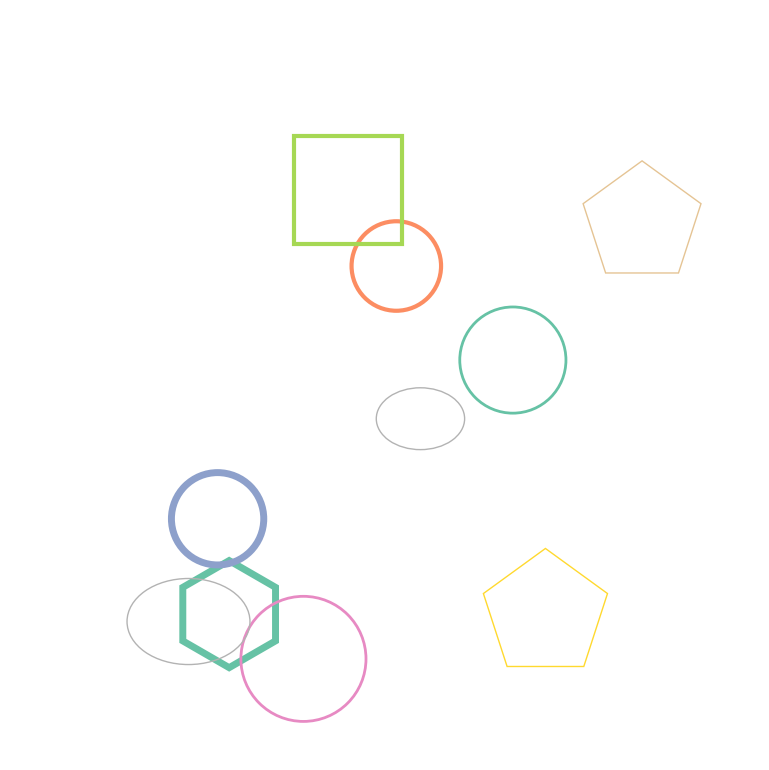[{"shape": "hexagon", "thickness": 2.5, "radius": 0.35, "center": [0.298, 0.202]}, {"shape": "circle", "thickness": 1, "radius": 0.34, "center": [0.666, 0.532]}, {"shape": "circle", "thickness": 1.5, "radius": 0.29, "center": [0.515, 0.655]}, {"shape": "circle", "thickness": 2.5, "radius": 0.3, "center": [0.283, 0.326]}, {"shape": "circle", "thickness": 1, "radius": 0.41, "center": [0.394, 0.144]}, {"shape": "square", "thickness": 1.5, "radius": 0.35, "center": [0.453, 0.753]}, {"shape": "pentagon", "thickness": 0.5, "radius": 0.42, "center": [0.708, 0.203]}, {"shape": "pentagon", "thickness": 0.5, "radius": 0.4, "center": [0.834, 0.711]}, {"shape": "oval", "thickness": 0.5, "radius": 0.4, "center": [0.245, 0.193]}, {"shape": "oval", "thickness": 0.5, "radius": 0.29, "center": [0.546, 0.456]}]